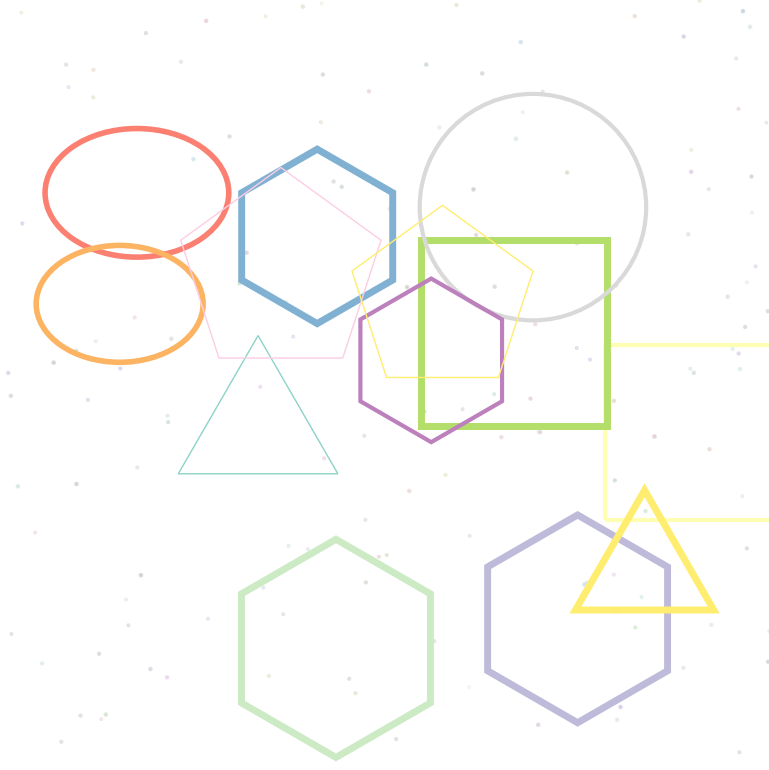[{"shape": "triangle", "thickness": 0.5, "radius": 0.6, "center": [0.335, 0.445]}, {"shape": "square", "thickness": 1.5, "radius": 0.57, "center": [0.899, 0.439]}, {"shape": "hexagon", "thickness": 2.5, "radius": 0.67, "center": [0.75, 0.196]}, {"shape": "oval", "thickness": 2, "radius": 0.6, "center": [0.178, 0.75]}, {"shape": "hexagon", "thickness": 2.5, "radius": 0.57, "center": [0.412, 0.693]}, {"shape": "oval", "thickness": 2, "radius": 0.54, "center": [0.155, 0.605]}, {"shape": "square", "thickness": 2.5, "radius": 0.6, "center": [0.667, 0.567]}, {"shape": "pentagon", "thickness": 0.5, "radius": 0.68, "center": [0.365, 0.646]}, {"shape": "circle", "thickness": 1.5, "radius": 0.74, "center": [0.692, 0.731]}, {"shape": "hexagon", "thickness": 1.5, "radius": 0.53, "center": [0.56, 0.532]}, {"shape": "hexagon", "thickness": 2.5, "radius": 0.71, "center": [0.436, 0.158]}, {"shape": "pentagon", "thickness": 0.5, "radius": 0.62, "center": [0.575, 0.61]}, {"shape": "triangle", "thickness": 2.5, "radius": 0.52, "center": [0.837, 0.26]}]